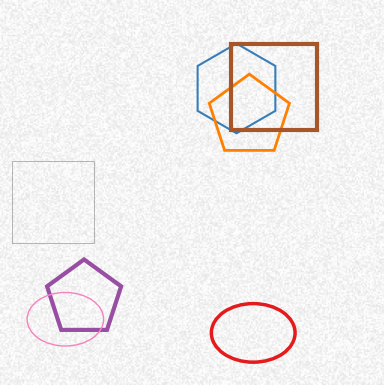[{"shape": "oval", "thickness": 2.5, "radius": 0.54, "center": [0.658, 0.135]}, {"shape": "hexagon", "thickness": 1.5, "radius": 0.58, "center": [0.614, 0.77]}, {"shape": "pentagon", "thickness": 3, "radius": 0.51, "center": [0.218, 0.225]}, {"shape": "pentagon", "thickness": 2, "radius": 0.55, "center": [0.648, 0.698]}, {"shape": "square", "thickness": 3, "radius": 0.56, "center": [0.712, 0.775]}, {"shape": "oval", "thickness": 1, "radius": 0.5, "center": [0.17, 0.171]}, {"shape": "square", "thickness": 0.5, "radius": 0.53, "center": [0.138, 0.476]}]